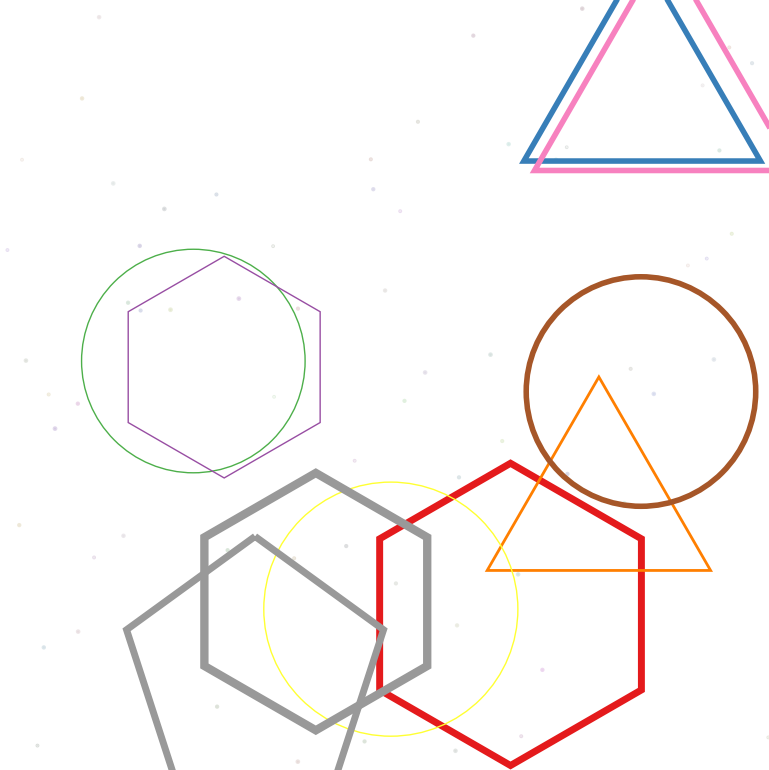[{"shape": "hexagon", "thickness": 2.5, "radius": 0.98, "center": [0.663, 0.202]}, {"shape": "triangle", "thickness": 2, "radius": 0.89, "center": [0.834, 0.88]}, {"shape": "circle", "thickness": 0.5, "radius": 0.73, "center": [0.251, 0.531]}, {"shape": "hexagon", "thickness": 0.5, "radius": 0.72, "center": [0.291, 0.523]}, {"shape": "triangle", "thickness": 1, "radius": 0.84, "center": [0.778, 0.343]}, {"shape": "circle", "thickness": 0.5, "radius": 0.82, "center": [0.508, 0.209]}, {"shape": "circle", "thickness": 2, "radius": 0.75, "center": [0.832, 0.492]}, {"shape": "triangle", "thickness": 2, "radius": 0.97, "center": [0.863, 0.876]}, {"shape": "pentagon", "thickness": 2.5, "radius": 0.88, "center": [0.331, 0.128]}, {"shape": "hexagon", "thickness": 3, "radius": 0.84, "center": [0.41, 0.219]}]